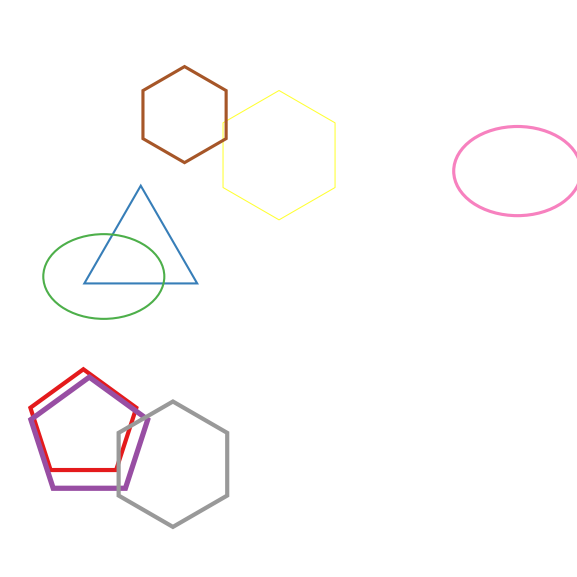[{"shape": "pentagon", "thickness": 2, "radius": 0.48, "center": [0.144, 0.263]}, {"shape": "triangle", "thickness": 1, "radius": 0.56, "center": [0.244, 0.565]}, {"shape": "oval", "thickness": 1, "radius": 0.52, "center": [0.18, 0.52]}, {"shape": "pentagon", "thickness": 2.5, "radius": 0.53, "center": [0.155, 0.24]}, {"shape": "hexagon", "thickness": 0.5, "radius": 0.56, "center": [0.483, 0.73]}, {"shape": "hexagon", "thickness": 1.5, "radius": 0.42, "center": [0.32, 0.801]}, {"shape": "oval", "thickness": 1.5, "radius": 0.55, "center": [0.896, 0.703]}, {"shape": "hexagon", "thickness": 2, "radius": 0.54, "center": [0.299, 0.195]}]